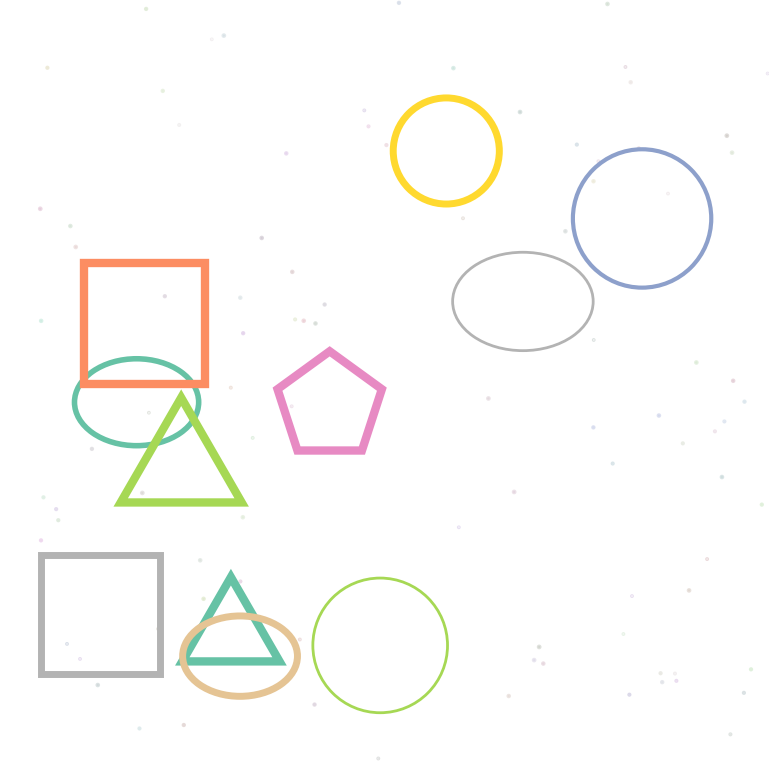[{"shape": "triangle", "thickness": 3, "radius": 0.36, "center": [0.3, 0.177]}, {"shape": "oval", "thickness": 2, "radius": 0.4, "center": [0.177, 0.478]}, {"shape": "square", "thickness": 3, "radius": 0.39, "center": [0.188, 0.58]}, {"shape": "circle", "thickness": 1.5, "radius": 0.45, "center": [0.834, 0.716]}, {"shape": "pentagon", "thickness": 3, "radius": 0.36, "center": [0.428, 0.473]}, {"shape": "circle", "thickness": 1, "radius": 0.44, "center": [0.494, 0.162]}, {"shape": "triangle", "thickness": 3, "radius": 0.45, "center": [0.235, 0.393]}, {"shape": "circle", "thickness": 2.5, "radius": 0.34, "center": [0.58, 0.804]}, {"shape": "oval", "thickness": 2.5, "radius": 0.37, "center": [0.312, 0.148]}, {"shape": "square", "thickness": 2.5, "radius": 0.39, "center": [0.131, 0.202]}, {"shape": "oval", "thickness": 1, "radius": 0.46, "center": [0.679, 0.608]}]